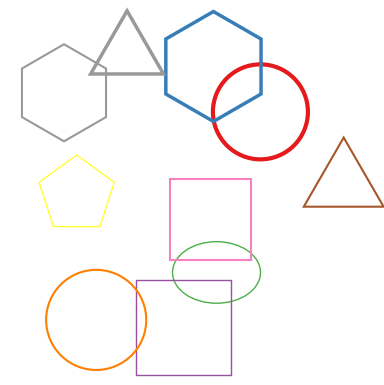[{"shape": "circle", "thickness": 3, "radius": 0.62, "center": [0.676, 0.709]}, {"shape": "hexagon", "thickness": 2.5, "radius": 0.71, "center": [0.554, 0.827]}, {"shape": "oval", "thickness": 1, "radius": 0.57, "center": [0.562, 0.292]}, {"shape": "square", "thickness": 1, "radius": 0.62, "center": [0.477, 0.149]}, {"shape": "circle", "thickness": 1.5, "radius": 0.65, "center": [0.25, 0.169]}, {"shape": "pentagon", "thickness": 1, "radius": 0.51, "center": [0.199, 0.495]}, {"shape": "triangle", "thickness": 1.5, "radius": 0.6, "center": [0.893, 0.523]}, {"shape": "square", "thickness": 1.5, "radius": 0.53, "center": [0.546, 0.43]}, {"shape": "hexagon", "thickness": 1.5, "radius": 0.63, "center": [0.166, 0.759]}, {"shape": "triangle", "thickness": 2.5, "radius": 0.55, "center": [0.33, 0.863]}]